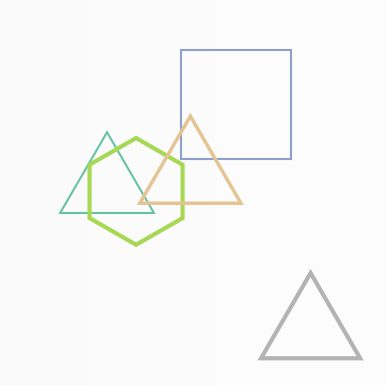[{"shape": "triangle", "thickness": 1.5, "radius": 0.7, "center": [0.276, 0.517]}, {"shape": "square", "thickness": 1.5, "radius": 0.71, "center": [0.609, 0.728]}, {"shape": "hexagon", "thickness": 3, "radius": 0.69, "center": [0.351, 0.503]}, {"shape": "triangle", "thickness": 2.5, "radius": 0.75, "center": [0.491, 0.548]}, {"shape": "triangle", "thickness": 3, "radius": 0.74, "center": [0.802, 0.143]}]